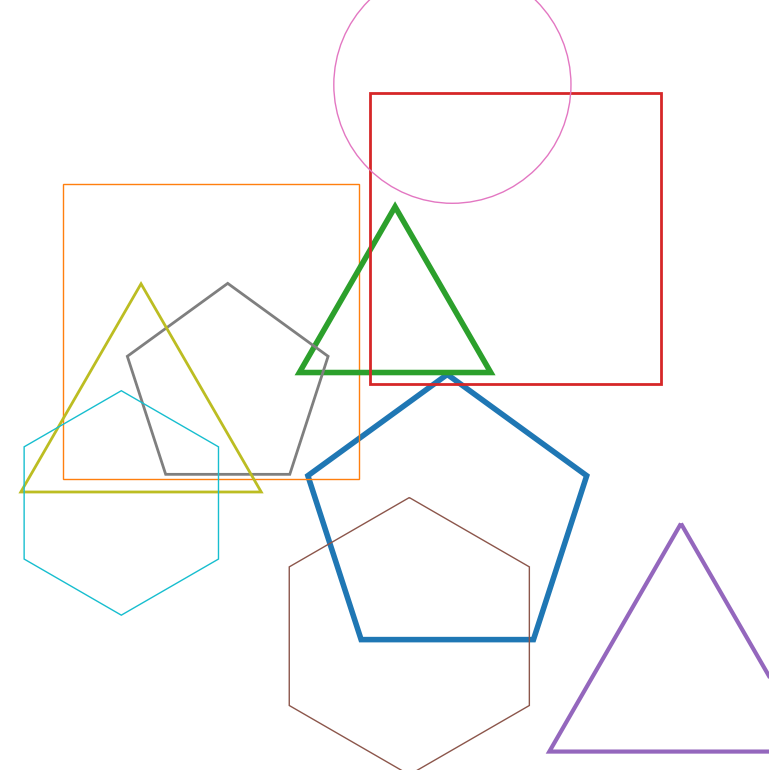[{"shape": "pentagon", "thickness": 2, "radius": 0.95, "center": [0.581, 0.323]}, {"shape": "square", "thickness": 0.5, "radius": 0.96, "center": [0.274, 0.569]}, {"shape": "triangle", "thickness": 2, "radius": 0.72, "center": [0.513, 0.588]}, {"shape": "square", "thickness": 1, "radius": 0.94, "center": [0.67, 0.69]}, {"shape": "triangle", "thickness": 1.5, "radius": 0.99, "center": [0.884, 0.123]}, {"shape": "hexagon", "thickness": 0.5, "radius": 0.9, "center": [0.532, 0.174]}, {"shape": "circle", "thickness": 0.5, "radius": 0.77, "center": [0.588, 0.89]}, {"shape": "pentagon", "thickness": 1, "radius": 0.69, "center": [0.296, 0.495]}, {"shape": "triangle", "thickness": 1, "radius": 0.9, "center": [0.183, 0.451]}, {"shape": "hexagon", "thickness": 0.5, "radius": 0.73, "center": [0.158, 0.347]}]